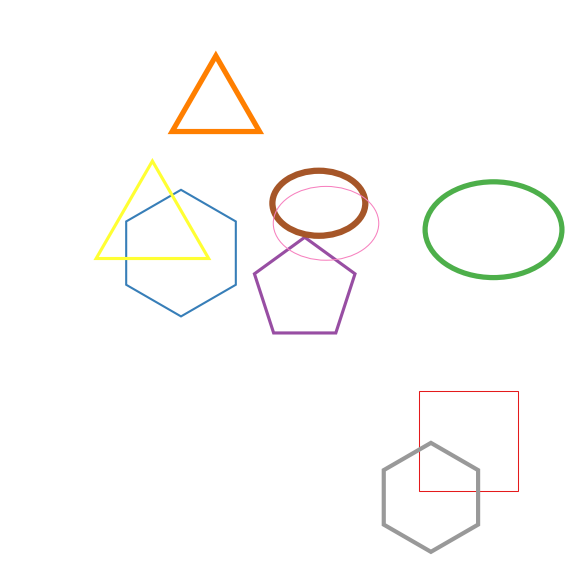[{"shape": "square", "thickness": 0.5, "radius": 0.43, "center": [0.811, 0.236]}, {"shape": "hexagon", "thickness": 1, "radius": 0.55, "center": [0.313, 0.561]}, {"shape": "oval", "thickness": 2.5, "radius": 0.59, "center": [0.855, 0.601]}, {"shape": "pentagon", "thickness": 1.5, "radius": 0.46, "center": [0.528, 0.497]}, {"shape": "triangle", "thickness": 2.5, "radius": 0.44, "center": [0.374, 0.815]}, {"shape": "triangle", "thickness": 1.5, "radius": 0.56, "center": [0.264, 0.608]}, {"shape": "oval", "thickness": 3, "radius": 0.4, "center": [0.552, 0.647]}, {"shape": "oval", "thickness": 0.5, "radius": 0.46, "center": [0.565, 0.612]}, {"shape": "hexagon", "thickness": 2, "radius": 0.47, "center": [0.746, 0.138]}]